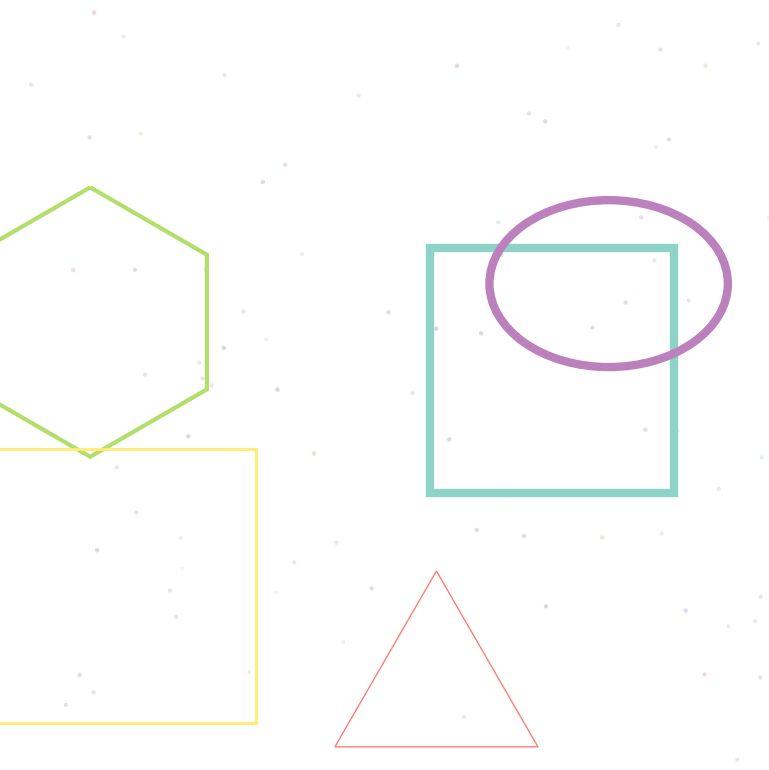[{"shape": "square", "thickness": 3, "radius": 0.8, "center": [0.717, 0.519]}, {"shape": "triangle", "thickness": 0.5, "radius": 0.76, "center": [0.567, 0.106]}, {"shape": "hexagon", "thickness": 1.5, "radius": 0.87, "center": [0.117, 0.582]}, {"shape": "oval", "thickness": 3, "radius": 0.77, "center": [0.79, 0.632]}, {"shape": "square", "thickness": 1, "radius": 0.89, "center": [0.154, 0.239]}]